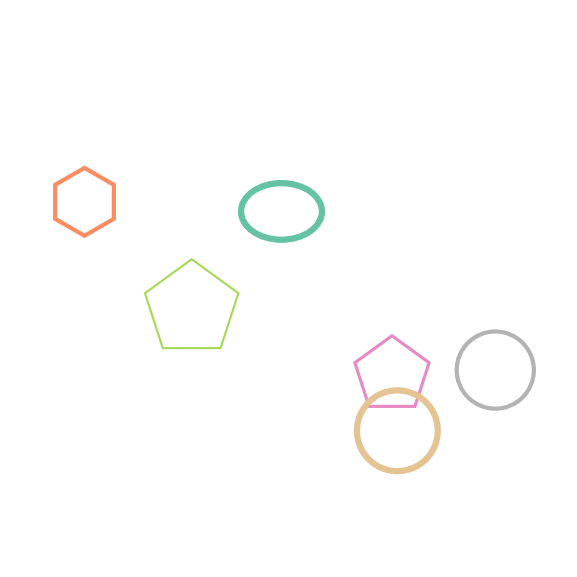[{"shape": "oval", "thickness": 3, "radius": 0.35, "center": [0.487, 0.633]}, {"shape": "hexagon", "thickness": 2, "radius": 0.29, "center": [0.146, 0.65]}, {"shape": "pentagon", "thickness": 1.5, "radius": 0.34, "center": [0.679, 0.35]}, {"shape": "pentagon", "thickness": 1, "radius": 0.43, "center": [0.332, 0.465]}, {"shape": "circle", "thickness": 3, "radius": 0.35, "center": [0.688, 0.253]}, {"shape": "circle", "thickness": 2, "radius": 0.33, "center": [0.858, 0.358]}]